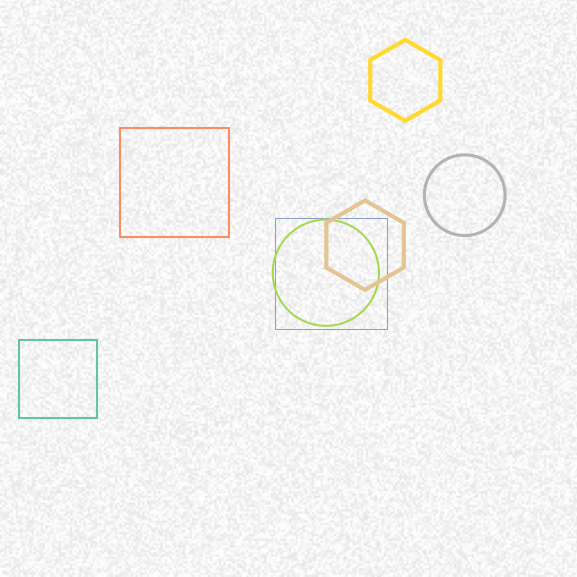[{"shape": "square", "thickness": 1, "radius": 0.34, "center": [0.1, 0.343]}, {"shape": "square", "thickness": 1, "radius": 0.47, "center": [0.303, 0.683]}, {"shape": "square", "thickness": 0.5, "radius": 0.48, "center": [0.573, 0.525]}, {"shape": "circle", "thickness": 1, "radius": 0.46, "center": [0.564, 0.527]}, {"shape": "hexagon", "thickness": 2, "radius": 0.35, "center": [0.702, 0.86]}, {"shape": "hexagon", "thickness": 2, "radius": 0.39, "center": [0.632, 0.575]}, {"shape": "circle", "thickness": 1.5, "radius": 0.35, "center": [0.805, 0.661]}]